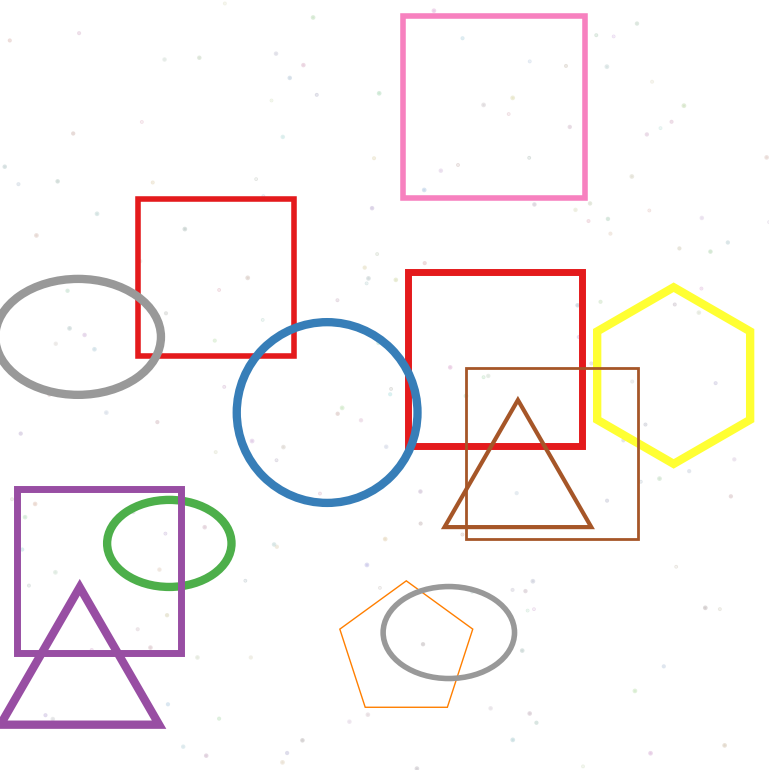[{"shape": "square", "thickness": 2, "radius": 0.51, "center": [0.28, 0.64]}, {"shape": "square", "thickness": 2.5, "radius": 0.57, "center": [0.643, 0.534]}, {"shape": "circle", "thickness": 3, "radius": 0.59, "center": [0.425, 0.464]}, {"shape": "oval", "thickness": 3, "radius": 0.4, "center": [0.22, 0.294]}, {"shape": "triangle", "thickness": 3, "radius": 0.59, "center": [0.104, 0.118]}, {"shape": "square", "thickness": 2.5, "radius": 0.53, "center": [0.128, 0.259]}, {"shape": "pentagon", "thickness": 0.5, "radius": 0.45, "center": [0.528, 0.155]}, {"shape": "hexagon", "thickness": 3, "radius": 0.57, "center": [0.875, 0.512]}, {"shape": "square", "thickness": 1, "radius": 0.56, "center": [0.716, 0.411]}, {"shape": "triangle", "thickness": 1.5, "radius": 0.55, "center": [0.673, 0.37]}, {"shape": "square", "thickness": 2, "radius": 0.59, "center": [0.642, 0.861]}, {"shape": "oval", "thickness": 2, "radius": 0.43, "center": [0.583, 0.179]}, {"shape": "oval", "thickness": 3, "radius": 0.54, "center": [0.101, 0.563]}]